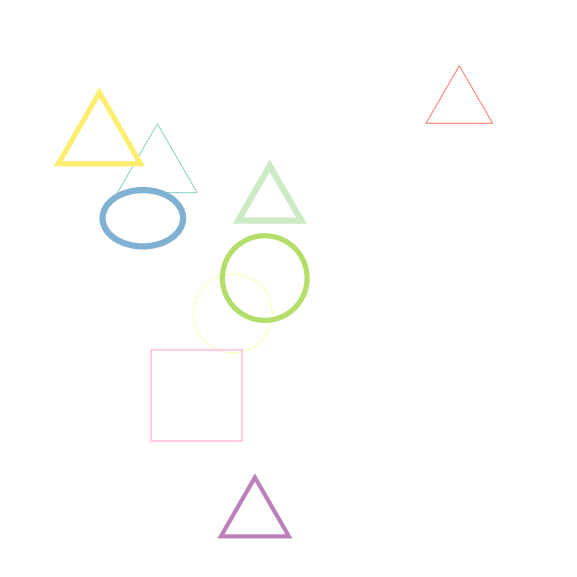[{"shape": "triangle", "thickness": 0.5, "radius": 0.4, "center": [0.273, 0.705]}, {"shape": "circle", "thickness": 0.5, "radius": 0.34, "center": [0.403, 0.457]}, {"shape": "triangle", "thickness": 0.5, "radius": 0.33, "center": [0.795, 0.819]}, {"shape": "oval", "thickness": 3, "radius": 0.35, "center": [0.247, 0.621]}, {"shape": "circle", "thickness": 2.5, "radius": 0.37, "center": [0.458, 0.518]}, {"shape": "square", "thickness": 1, "radius": 0.39, "center": [0.34, 0.315]}, {"shape": "triangle", "thickness": 2, "radius": 0.34, "center": [0.441, 0.104]}, {"shape": "triangle", "thickness": 3, "radius": 0.32, "center": [0.467, 0.649]}, {"shape": "triangle", "thickness": 2.5, "radius": 0.41, "center": [0.172, 0.757]}]